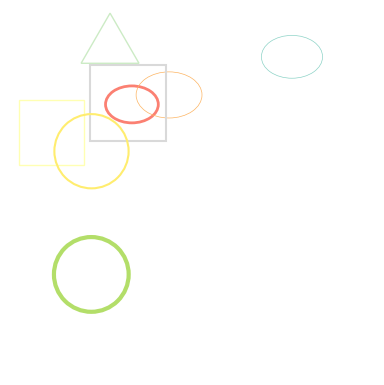[{"shape": "oval", "thickness": 0.5, "radius": 0.4, "center": [0.758, 0.852]}, {"shape": "square", "thickness": 1, "radius": 0.42, "center": [0.134, 0.655]}, {"shape": "oval", "thickness": 2, "radius": 0.34, "center": [0.343, 0.729]}, {"shape": "oval", "thickness": 0.5, "radius": 0.43, "center": [0.439, 0.753]}, {"shape": "circle", "thickness": 3, "radius": 0.49, "center": [0.237, 0.287]}, {"shape": "square", "thickness": 1.5, "radius": 0.49, "center": [0.332, 0.732]}, {"shape": "triangle", "thickness": 1, "radius": 0.43, "center": [0.286, 0.879]}, {"shape": "circle", "thickness": 1.5, "radius": 0.48, "center": [0.238, 0.607]}]